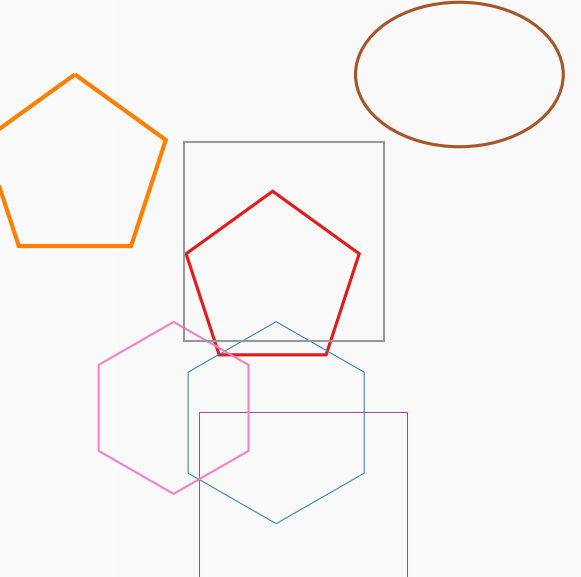[{"shape": "pentagon", "thickness": 1.5, "radius": 0.78, "center": [0.469, 0.511]}, {"shape": "hexagon", "thickness": 0.5, "radius": 0.87, "center": [0.475, 0.267]}, {"shape": "square", "thickness": 0.5, "radius": 0.9, "center": [0.521, 0.107]}, {"shape": "pentagon", "thickness": 2, "radius": 0.82, "center": [0.129, 0.706]}, {"shape": "oval", "thickness": 1.5, "radius": 0.89, "center": [0.79, 0.87]}, {"shape": "hexagon", "thickness": 1, "radius": 0.74, "center": [0.299, 0.293]}, {"shape": "square", "thickness": 1, "radius": 0.86, "center": [0.489, 0.581]}]